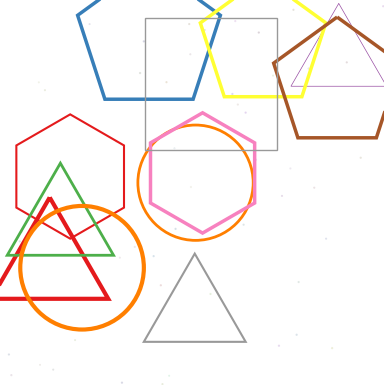[{"shape": "triangle", "thickness": 3, "radius": 0.88, "center": [0.129, 0.312]}, {"shape": "hexagon", "thickness": 1.5, "radius": 0.81, "center": [0.182, 0.542]}, {"shape": "pentagon", "thickness": 2.5, "radius": 0.97, "center": [0.387, 0.9]}, {"shape": "triangle", "thickness": 2, "radius": 0.8, "center": [0.157, 0.417]}, {"shape": "triangle", "thickness": 0.5, "radius": 0.72, "center": [0.88, 0.848]}, {"shape": "circle", "thickness": 3, "radius": 0.8, "center": [0.213, 0.305]}, {"shape": "circle", "thickness": 2, "radius": 0.75, "center": [0.508, 0.525]}, {"shape": "pentagon", "thickness": 2.5, "radius": 0.86, "center": [0.683, 0.887]}, {"shape": "pentagon", "thickness": 2.5, "radius": 0.87, "center": [0.876, 0.782]}, {"shape": "hexagon", "thickness": 2.5, "radius": 0.78, "center": [0.526, 0.551]}, {"shape": "square", "thickness": 1, "radius": 0.86, "center": [0.547, 0.781]}, {"shape": "triangle", "thickness": 1.5, "radius": 0.76, "center": [0.506, 0.188]}]